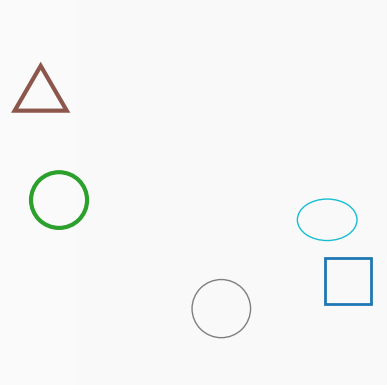[{"shape": "square", "thickness": 2, "radius": 0.3, "center": [0.898, 0.27]}, {"shape": "circle", "thickness": 3, "radius": 0.36, "center": [0.152, 0.48]}, {"shape": "triangle", "thickness": 3, "radius": 0.39, "center": [0.105, 0.751]}, {"shape": "circle", "thickness": 1, "radius": 0.38, "center": [0.571, 0.198]}, {"shape": "oval", "thickness": 1, "radius": 0.38, "center": [0.844, 0.429]}]